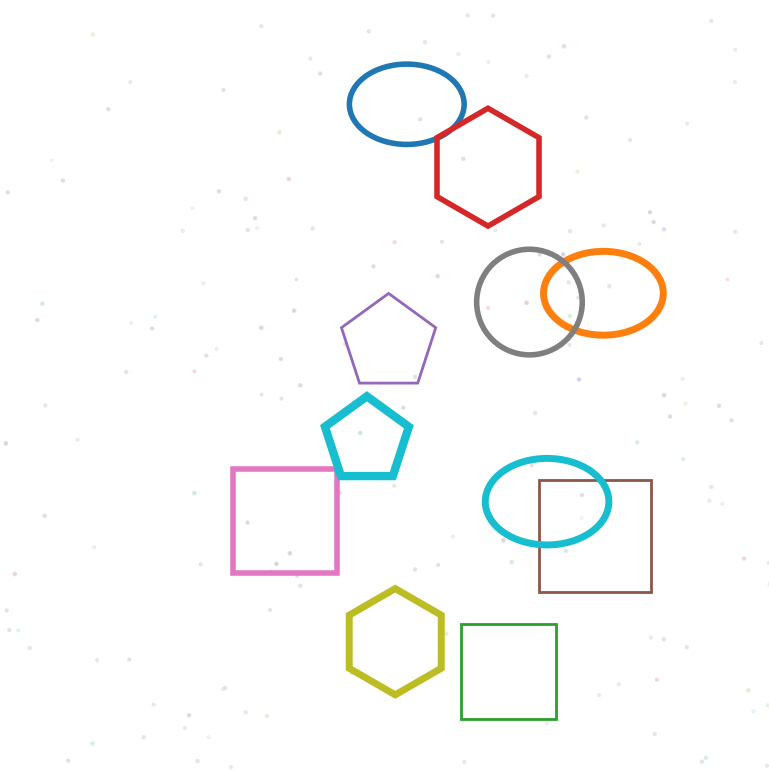[{"shape": "oval", "thickness": 2, "radius": 0.37, "center": [0.528, 0.865]}, {"shape": "oval", "thickness": 2.5, "radius": 0.39, "center": [0.784, 0.619]}, {"shape": "square", "thickness": 1, "radius": 0.31, "center": [0.66, 0.128]}, {"shape": "hexagon", "thickness": 2, "radius": 0.38, "center": [0.634, 0.783]}, {"shape": "pentagon", "thickness": 1, "radius": 0.32, "center": [0.505, 0.555]}, {"shape": "square", "thickness": 1, "radius": 0.36, "center": [0.773, 0.304]}, {"shape": "square", "thickness": 2, "radius": 0.34, "center": [0.37, 0.324]}, {"shape": "circle", "thickness": 2, "radius": 0.34, "center": [0.688, 0.608]}, {"shape": "hexagon", "thickness": 2.5, "radius": 0.35, "center": [0.513, 0.167]}, {"shape": "oval", "thickness": 2.5, "radius": 0.4, "center": [0.71, 0.348]}, {"shape": "pentagon", "thickness": 3, "radius": 0.29, "center": [0.476, 0.428]}]